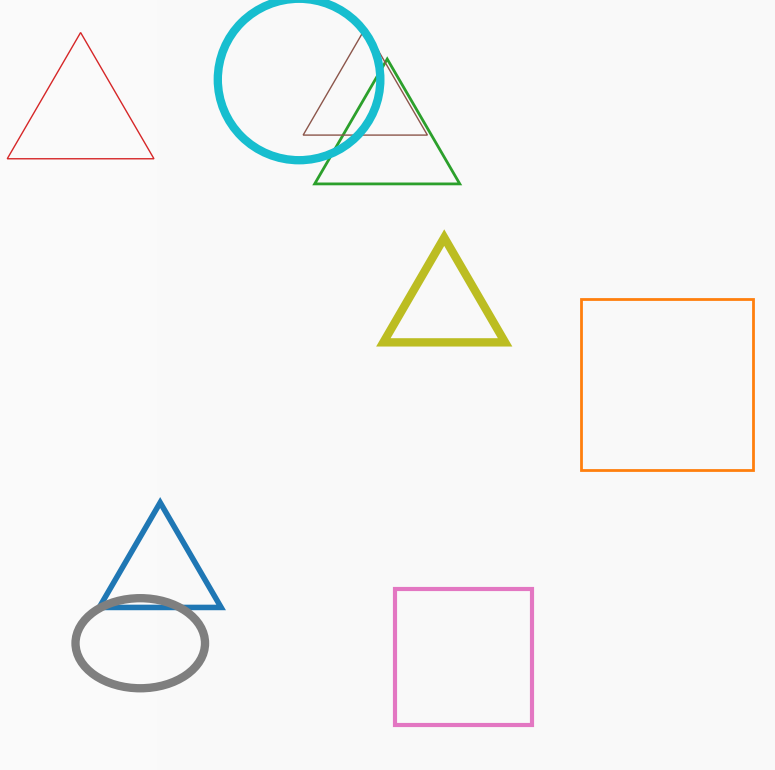[{"shape": "triangle", "thickness": 2, "radius": 0.45, "center": [0.207, 0.257]}, {"shape": "square", "thickness": 1, "radius": 0.55, "center": [0.861, 0.501]}, {"shape": "triangle", "thickness": 1, "radius": 0.54, "center": [0.5, 0.815]}, {"shape": "triangle", "thickness": 0.5, "radius": 0.55, "center": [0.104, 0.848]}, {"shape": "triangle", "thickness": 0.5, "radius": 0.46, "center": [0.471, 0.871]}, {"shape": "square", "thickness": 1.5, "radius": 0.44, "center": [0.598, 0.147]}, {"shape": "oval", "thickness": 3, "radius": 0.42, "center": [0.181, 0.165]}, {"shape": "triangle", "thickness": 3, "radius": 0.45, "center": [0.573, 0.601]}, {"shape": "circle", "thickness": 3, "radius": 0.52, "center": [0.386, 0.897]}]